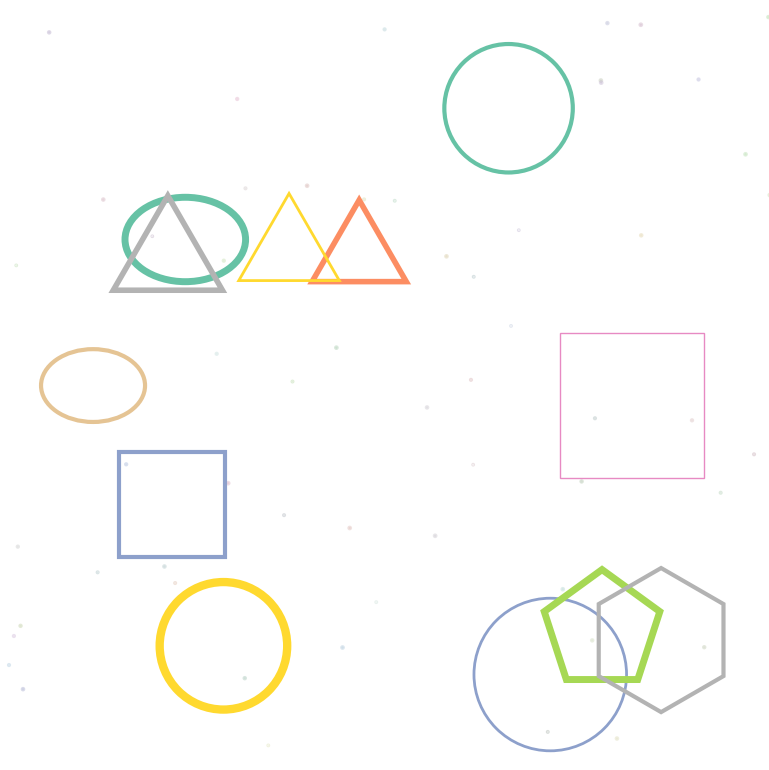[{"shape": "circle", "thickness": 1.5, "radius": 0.42, "center": [0.66, 0.859]}, {"shape": "oval", "thickness": 2.5, "radius": 0.39, "center": [0.241, 0.689]}, {"shape": "triangle", "thickness": 2, "radius": 0.35, "center": [0.466, 0.67]}, {"shape": "square", "thickness": 1.5, "radius": 0.34, "center": [0.223, 0.345]}, {"shape": "circle", "thickness": 1, "radius": 0.5, "center": [0.715, 0.124]}, {"shape": "square", "thickness": 0.5, "radius": 0.47, "center": [0.821, 0.474]}, {"shape": "pentagon", "thickness": 2.5, "radius": 0.39, "center": [0.782, 0.181]}, {"shape": "triangle", "thickness": 1, "radius": 0.38, "center": [0.375, 0.673]}, {"shape": "circle", "thickness": 3, "radius": 0.41, "center": [0.29, 0.161]}, {"shape": "oval", "thickness": 1.5, "radius": 0.34, "center": [0.121, 0.499]}, {"shape": "hexagon", "thickness": 1.5, "radius": 0.47, "center": [0.859, 0.169]}, {"shape": "triangle", "thickness": 2, "radius": 0.41, "center": [0.218, 0.664]}]